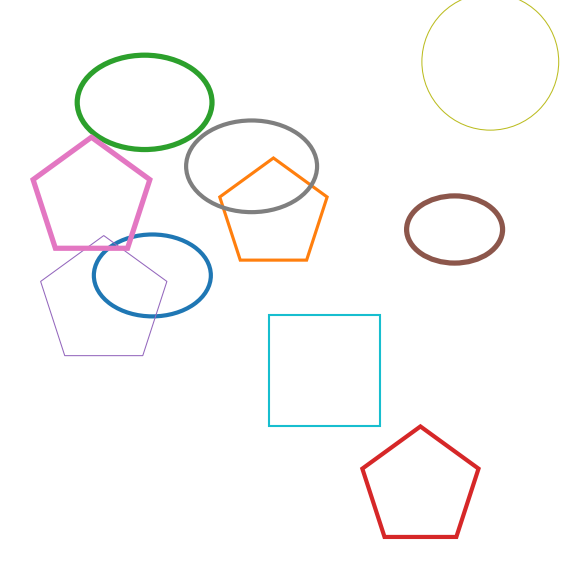[{"shape": "oval", "thickness": 2, "radius": 0.51, "center": [0.264, 0.522]}, {"shape": "pentagon", "thickness": 1.5, "radius": 0.49, "center": [0.473, 0.628]}, {"shape": "oval", "thickness": 2.5, "radius": 0.58, "center": [0.25, 0.822]}, {"shape": "pentagon", "thickness": 2, "radius": 0.53, "center": [0.728, 0.155]}, {"shape": "pentagon", "thickness": 0.5, "radius": 0.57, "center": [0.18, 0.476]}, {"shape": "oval", "thickness": 2.5, "radius": 0.42, "center": [0.787, 0.602]}, {"shape": "pentagon", "thickness": 2.5, "radius": 0.53, "center": [0.158, 0.655]}, {"shape": "oval", "thickness": 2, "radius": 0.57, "center": [0.436, 0.711]}, {"shape": "circle", "thickness": 0.5, "radius": 0.59, "center": [0.849, 0.892]}, {"shape": "square", "thickness": 1, "radius": 0.48, "center": [0.561, 0.358]}]